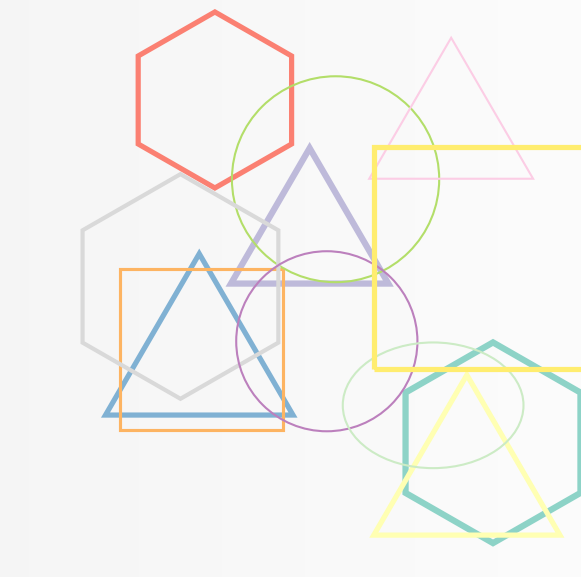[{"shape": "hexagon", "thickness": 3, "radius": 0.87, "center": [0.848, 0.232]}, {"shape": "triangle", "thickness": 2.5, "radius": 0.92, "center": [0.803, 0.165]}, {"shape": "triangle", "thickness": 3, "radius": 0.78, "center": [0.533, 0.586]}, {"shape": "hexagon", "thickness": 2.5, "radius": 0.76, "center": [0.37, 0.826]}, {"shape": "triangle", "thickness": 2.5, "radius": 0.93, "center": [0.343, 0.374]}, {"shape": "square", "thickness": 1.5, "radius": 0.7, "center": [0.347, 0.394]}, {"shape": "circle", "thickness": 1, "radius": 0.89, "center": [0.577, 0.689]}, {"shape": "triangle", "thickness": 1, "radius": 0.81, "center": [0.776, 0.771]}, {"shape": "hexagon", "thickness": 2, "radius": 0.97, "center": [0.31, 0.503]}, {"shape": "circle", "thickness": 1, "radius": 0.78, "center": [0.562, 0.408]}, {"shape": "oval", "thickness": 1, "radius": 0.78, "center": [0.745, 0.297]}, {"shape": "square", "thickness": 2.5, "radius": 0.96, "center": [0.835, 0.552]}]